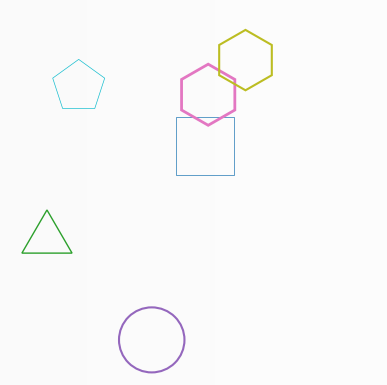[{"shape": "square", "thickness": 0.5, "radius": 0.37, "center": [0.528, 0.62]}, {"shape": "triangle", "thickness": 1, "radius": 0.37, "center": [0.121, 0.38]}, {"shape": "circle", "thickness": 1.5, "radius": 0.42, "center": [0.392, 0.117]}, {"shape": "hexagon", "thickness": 2, "radius": 0.4, "center": [0.537, 0.754]}, {"shape": "hexagon", "thickness": 1.5, "radius": 0.39, "center": [0.634, 0.844]}, {"shape": "pentagon", "thickness": 0.5, "radius": 0.35, "center": [0.203, 0.775]}]